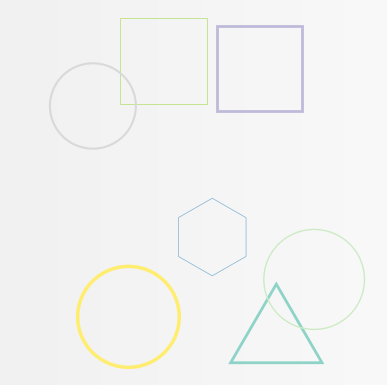[{"shape": "triangle", "thickness": 2, "radius": 0.68, "center": [0.713, 0.126]}, {"shape": "square", "thickness": 2, "radius": 0.55, "center": [0.669, 0.822]}, {"shape": "hexagon", "thickness": 0.5, "radius": 0.5, "center": [0.548, 0.384]}, {"shape": "square", "thickness": 0.5, "radius": 0.56, "center": [0.422, 0.841]}, {"shape": "circle", "thickness": 1.5, "radius": 0.55, "center": [0.24, 0.725]}, {"shape": "circle", "thickness": 1, "radius": 0.65, "center": [0.811, 0.274]}, {"shape": "circle", "thickness": 2.5, "radius": 0.66, "center": [0.332, 0.177]}]